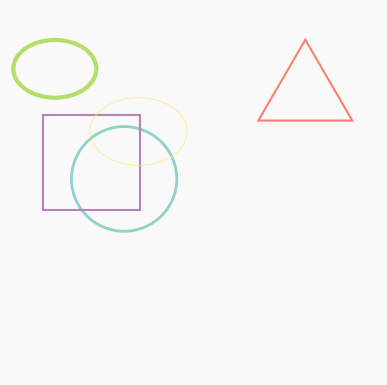[{"shape": "circle", "thickness": 2, "radius": 0.68, "center": [0.32, 0.535]}, {"shape": "triangle", "thickness": 1.5, "radius": 0.7, "center": [0.788, 0.757]}, {"shape": "oval", "thickness": 3, "radius": 0.54, "center": [0.142, 0.821]}, {"shape": "square", "thickness": 1.5, "radius": 0.62, "center": [0.236, 0.578]}, {"shape": "oval", "thickness": 0.5, "radius": 0.63, "center": [0.358, 0.658]}]